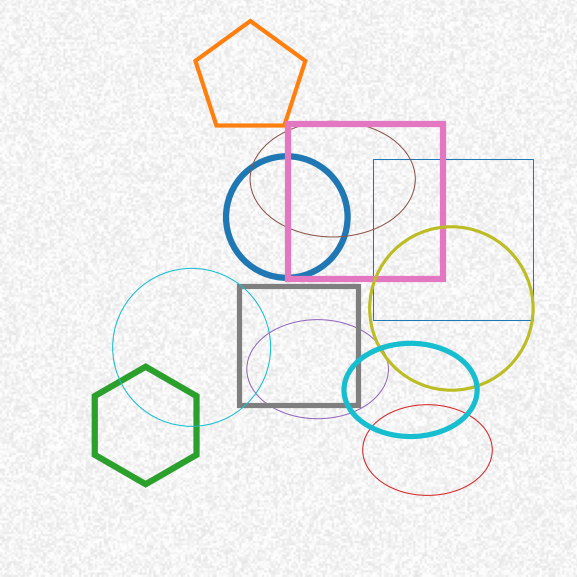[{"shape": "square", "thickness": 0.5, "radius": 0.7, "center": [0.785, 0.585]}, {"shape": "circle", "thickness": 3, "radius": 0.53, "center": [0.497, 0.623]}, {"shape": "pentagon", "thickness": 2, "radius": 0.5, "center": [0.434, 0.863]}, {"shape": "hexagon", "thickness": 3, "radius": 0.51, "center": [0.252, 0.262]}, {"shape": "oval", "thickness": 0.5, "radius": 0.56, "center": [0.74, 0.22]}, {"shape": "oval", "thickness": 0.5, "radius": 0.61, "center": [0.55, 0.36]}, {"shape": "oval", "thickness": 0.5, "radius": 0.72, "center": [0.576, 0.689]}, {"shape": "square", "thickness": 3, "radius": 0.67, "center": [0.632, 0.65]}, {"shape": "square", "thickness": 2.5, "radius": 0.51, "center": [0.516, 0.402]}, {"shape": "circle", "thickness": 1.5, "radius": 0.71, "center": [0.782, 0.465]}, {"shape": "circle", "thickness": 0.5, "radius": 0.68, "center": [0.332, 0.398]}, {"shape": "oval", "thickness": 2.5, "radius": 0.58, "center": [0.711, 0.324]}]